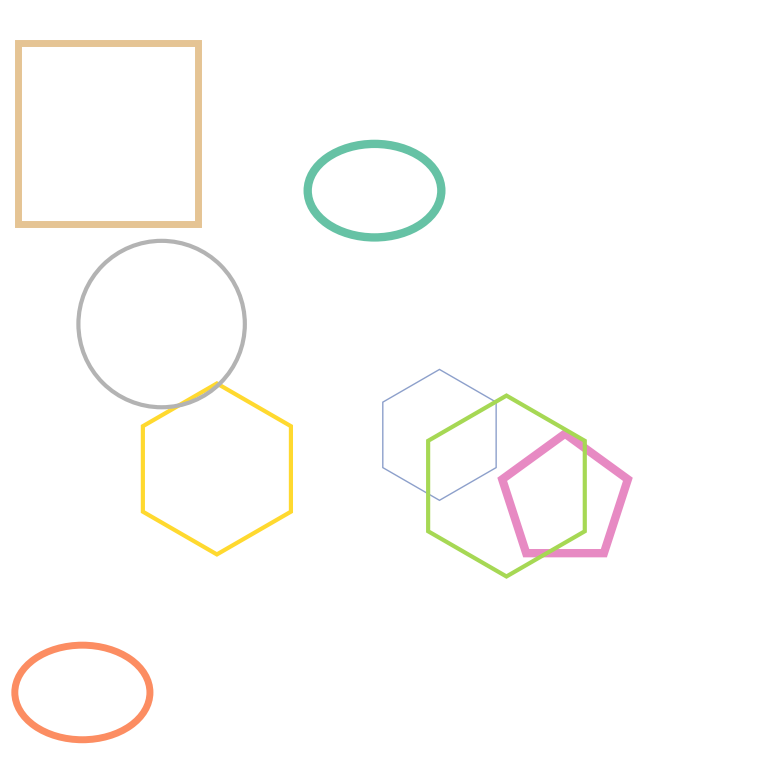[{"shape": "oval", "thickness": 3, "radius": 0.43, "center": [0.486, 0.752]}, {"shape": "oval", "thickness": 2.5, "radius": 0.44, "center": [0.107, 0.101]}, {"shape": "hexagon", "thickness": 0.5, "radius": 0.42, "center": [0.571, 0.435]}, {"shape": "pentagon", "thickness": 3, "radius": 0.43, "center": [0.734, 0.351]}, {"shape": "hexagon", "thickness": 1.5, "radius": 0.59, "center": [0.658, 0.369]}, {"shape": "hexagon", "thickness": 1.5, "radius": 0.56, "center": [0.282, 0.391]}, {"shape": "square", "thickness": 2.5, "radius": 0.58, "center": [0.14, 0.827]}, {"shape": "circle", "thickness": 1.5, "radius": 0.54, "center": [0.21, 0.579]}]